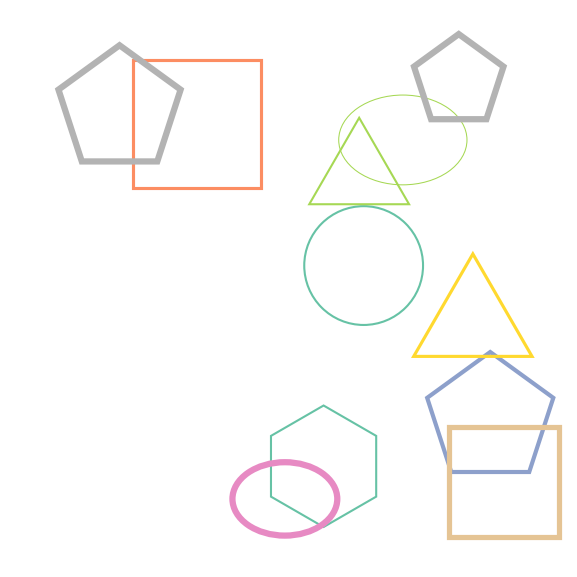[{"shape": "circle", "thickness": 1, "radius": 0.51, "center": [0.63, 0.539]}, {"shape": "hexagon", "thickness": 1, "radius": 0.53, "center": [0.56, 0.192]}, {"shape": "square", "thickness": 1.5, "radius": 0.56, "center": [0.342, 0.785]}, {"shape": "pentagon", "thickness": 2, "radius": 0.57, "center": [0.849, 0.275]}, {"shape": "oval", "thickness": 3, "radius": 0.45, "center": [0.493, 0.135]}, {"shape": "triangle", "thickness": 1, "radius": 0.5, "center": [0.622, 0.695]}, {"shape": "oval", "thickness": 0.5, "radius": 0.56, "center": [0.698, 0.757]}, {"shape": "triangle", "thickness": 1.5, "radius": 0.59, "center": [0.819, 0.441]}, {"shape": "square", "thickness": 2.5, "radius": 0.47, "center": [0.872, 0.165]}, {"shape": "pentagon", "thickness": 3, "radius": 0.56, "center": [0.207, 0.81]}, {"shape": "pentagon", "thickness": 3, "radius": 0.41, "center": [0.794, 0.859]}]